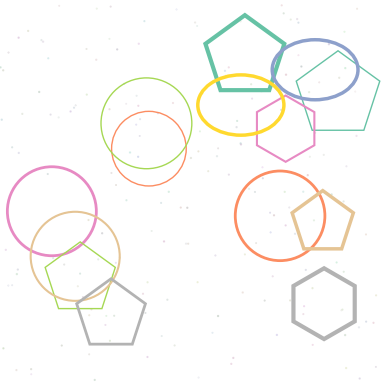[{"shape": "pentagon", "thickness": 1, "radius": 0.57, "center": [0.878, 0.754]}, {"shape": "pentagon", "thickness": 3, "radius": 0.54, "center": [0.636, 0.853]}, {"shape": "circle", "thickness": 1, "radius": 0.48, "center": [0.387, 0.614]}, {"shape": "circle", "thickness": 2, "radius": 0.58, "center": [0.727, 0.439]}, {"shape": "oval", "thickness": 2.5, "radius": 0.56, "center": [0.818, 0.819]}, {"shape": "circle", "thickness": 2, "radius": 0.58, "center": [0.135, 0.451]}, {"shape": "hexagon", "thickness": 1.5, "radius": 0.43, "center": [0.742, 0.666]}, {"shape": "pentagon", "thickness": 1, "radius": 0.48, "center": [0.208, 0.276]}, {"shape": "circle", "thickness": 1, "radius": 0.59, "center": [0.38, 0.68]}, {"shape": "oval", "thickness": 2.5, "radius": 0.56, "center": [0.626, 0.727]}, {"shape": "pentagon", "thickness": 2.5, "radius": 0.42, "center": [0.838, 0.421]}, {"shape": "circle", "thickness": 1.5, "radius": 0.58, "center": [0.195, 0.334]}, {"shape": "hexagon", "thickness": 3, "radius": 0.46, "center": [0.842, 0.211]}, {"shape": "pentagon", "thickness": 2, "radius": 0.47, "center": [0.288, 0.182]}]